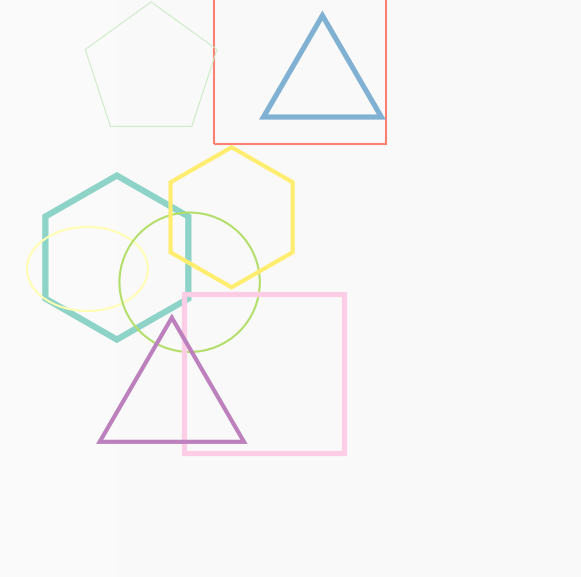[{"shape": "hexagon", "thickness": 3, "radius": 0.71, "center": [0.201, 0.553]}, {"shape": "oval", "thickness": 1, "radius": 0.52, "center": [0.15, 0.533]}, {"shape": "square", "thickness": 1, "radius": 0.74, "center": [0.516, 0.898]}, {"shape": "triangle", "thickness": 2.5, "radius": 0.59, "center": [0.555, 0.855]}, {"shape": "circle", "thickness": 1, "radius": 0.6, "center": [0.326, 0.51]}, {"shape": "square", "thickness": 2.5, "radius": 0.69, "center": [0.454, 0.353]}, {"shape": "triangle", "thickness": 2, "radius": 0.72, "center": [0.296, 0.306]}, {"shape": "pentagon", "thickness": 0.5, "radius": 0.6, "center": [0.26, 0.877]}, {"shape": "hexagon", "thickness": 2, "radius": 0.61, "center": [0.398, 0.623]}]